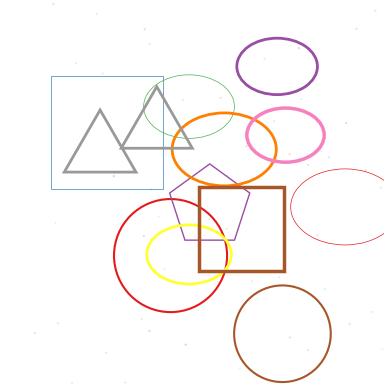[{"shape": "circle", "thickness": 1.5, "radius": 0.73, "center": [0.443, 0.336]}, {"shape": "oval", "thickness": 0.5, "radius": 0.71, "center": [0.896, 0.463]}, {"shape": "square", "thickness": 0.5, "radius": 0.73, "center": [0.278, 0.656]}, {"shape": "oval", "thickness": 0.5, "radius": 0.59, "center": [0.491, 0.723]}, {"shape": "oval", "thickness": 2, "radius": 0.52, "center": [0.72, 0.828]}, {"shape": "pentagon", "thickness": 1, "radius": 0.55, "center": [0.545, 0.465]}, {"shape": "oval", "thickness": 2, "radius": 0.68, "center": [0.582, 0.612]}, {"shape": "oval", "thickness": 2, "radius": 0.55, "center": [0.491, 0.339]}, {"shape": "circle", "thickness": 1.5, "radius": 0.63, "center": [0.734, 0.133]}, {"shape": "square", "thickness": 2.5, "radius": 0.55, "center": [0.627, 0.405]}, {"shape": "oval", "thickness": 2.5, "radius": 0.5, "center": [0.742, 0.649]}, {"shape": "triangle", "thickness": 2, "radius": 0.54, "center": [0.26, 0.607]}, {"shape": "triangle", "thickness": 2, "radius": 0.53, "center": [0.407, 0.668]}]